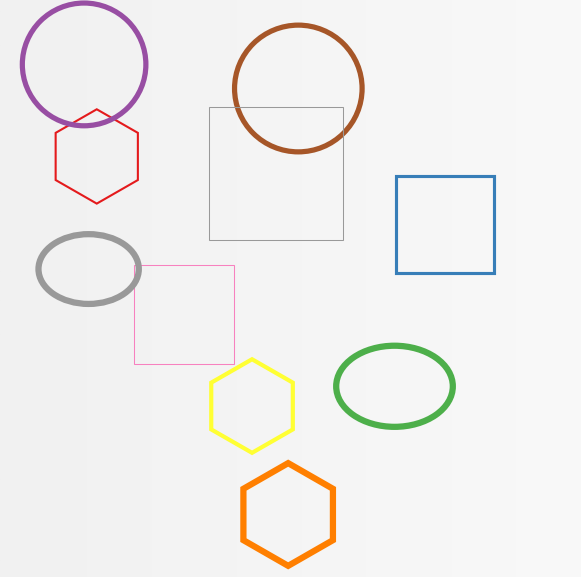[{"shape": "hexagon", "thickness": 1, "radius": 0.41, "center": [0.166, 0.728]}, {"shape": "square", "thickness": 1.5, "radius": 0.42, "center": [0.765, 0.61]}, {"shape": "oval", "thickness": 3, "radius": 0.5, "center": [0.679, 0.33]}, {"shape": "circle", "thickness": 2.5, "radius": 0.53, "center": [0.145, 0.888]}, {"shape": "hexagon", "thickness": 3, "radius": 0.44, "center": [0.496, 0.108]}, {"shape": "hexagon", "thickness": 2, "radius": 0.41, "center": [0.434, 0.296]}, {"shape": "circle", "thickness": 2.5, "radius": 0.55, "center": [0.513, 0.846]}, {"shape": "square", "thickness": 0.5, "radius": 0.43, "center": [0.317, 0.454]}, {"shape": "oval", "thickness": 3, "radius": 0.43, "center": [0.153, 0.533]}, {"shape": "square", "thickness": 0.5, "radius": 0.58, "center": [0.475, 0.698]}]